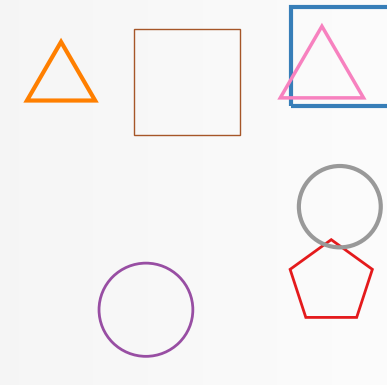[{"shape": "pentagon", "thickness": 2, "radius": 0.56, "center": [0.855, 0.266]}, {"shape": "square", "thickness": 3, "radius": 0.64, "center": [0.879, 0.854]}, {"shape": "circle", "thickness": 2, "radius": 0.61, "center": [0.377, 0.195]}, {"shape": "triangle", "thickness": 3, "radius": 0.51, "center": [0.158, 0.79]}, {"shape": "square", "thickness": 1, "radius": 0.69, "center": [0.482, 0.786]}, {"shape": "triangle", "thickness": 2.5, "radius": 0.62, "center": [0.831, 0.808]}, {"shape": "circle", "thickness": 3, "radius": 0.53, "center": [0.877, 0.463]}]